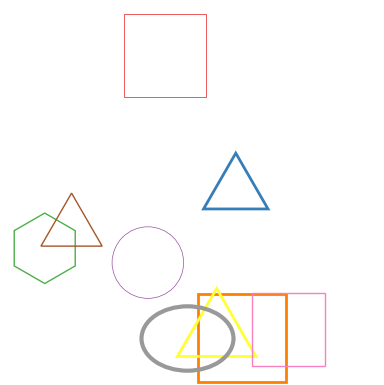[{"shape": "square", "thickness": 0.5, "radius": 0.54, "center": [0.428, 0.856]}, {"shape": "triangle", "thickness": 2, "radius": 0.48, "center": [0.612, 0.506]}, {"shape": "hexagon", "thickness": 1, "radius": 0.46, "center": [0.116, 0.355]}, {"shape": "circle", "thickness": 0.5, "radius": 0.46, "center": [0.384, 0.318]}, {"shape": "square", "thickness": 2, "radius": 0.57, "center": [0.628, 0.122]}, {"shape": "triangle", "thickness": 2, "radius": 0.59, "center": [0.563, 0.133]}, {"shape": "triangle", "thickness": 1, "radius": 0.46, "center": [0.186, 0.407]}, {"shape": "square", "thickness": 1, "radius": 0.48, "center": [0.748, 0.145]}, {"shape": "oval", "thickness": 3, "radius": 0.6, "center": [0.487, 0.121]}]